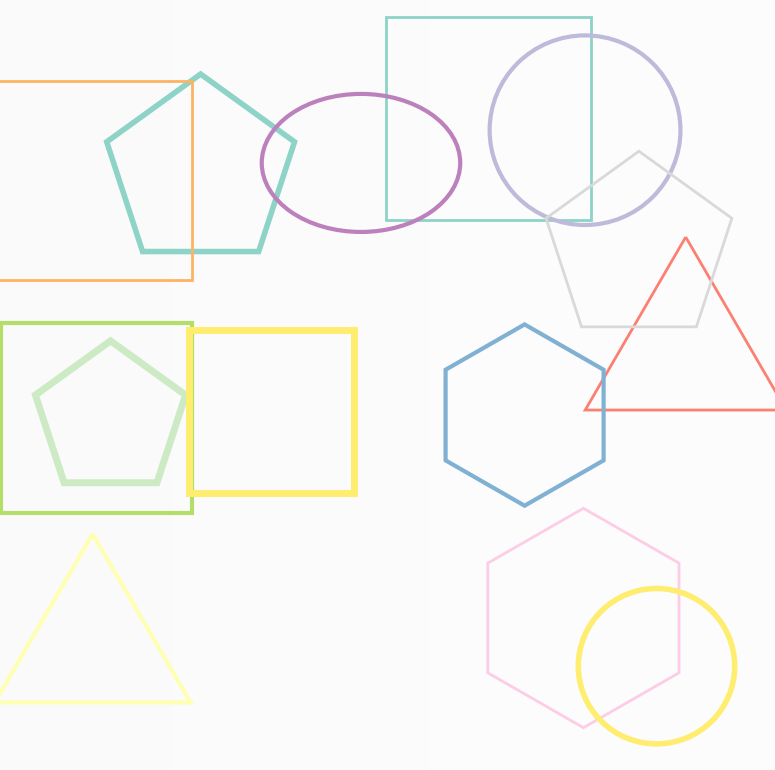[{"shape": "pentagon", "thickness": 2, "radius": 0.64, "center": [0.259, 0.776]}, {"shape": "square", "thickness": 1, "radius": 0.66, "center": [0.631, 0.846]}, {"shape": "triangle", "thickness": 1.5, "radius": 0.73, "center": [0.12, 0.161]}, {"shape": "circle", "thickness": 1.5, "radius": 0.62, "center": [0.755, 0.831]}, {"shape": "triangle", "thickness": 1, "radius": 0.75, "center": [0.885, 0.542]}, {"shape": "hexagon", "thickness": 1.5, "radius": 0.59, "center": [0.677, 0.461]}, {"shape": "square", "thickness": 1, "radius": 0.65, "center": [0.119, 0.766]}, {"shape": "square", "thickness": 1.5, "radius": 0.62, "center": [0.124, 0.457]}, {"shape": "hexagon", "thickness": 1, "radius": 0.71, "center": [0.753, 0.197]}, {"shape": "pentagon", "thickness": 1, "radius": 0.63, "center": [0.824, 0.678]}, {"shape": "oval", "thickness": 1.5, "radius": 0.64, "center": [0.466, 0.788]}, {"shape": "pentagon", "thickness": 2.5, "radius": 0.51, "center": [0.143, 0.455]}, {"shape": "square", "thickness": 2.5, "radius": 0.53, "center": [0.35, 0.466]}, {"shape": "circle", "thickness": 2, "radius": 0.5, "center": [0.847, 0.135]}]